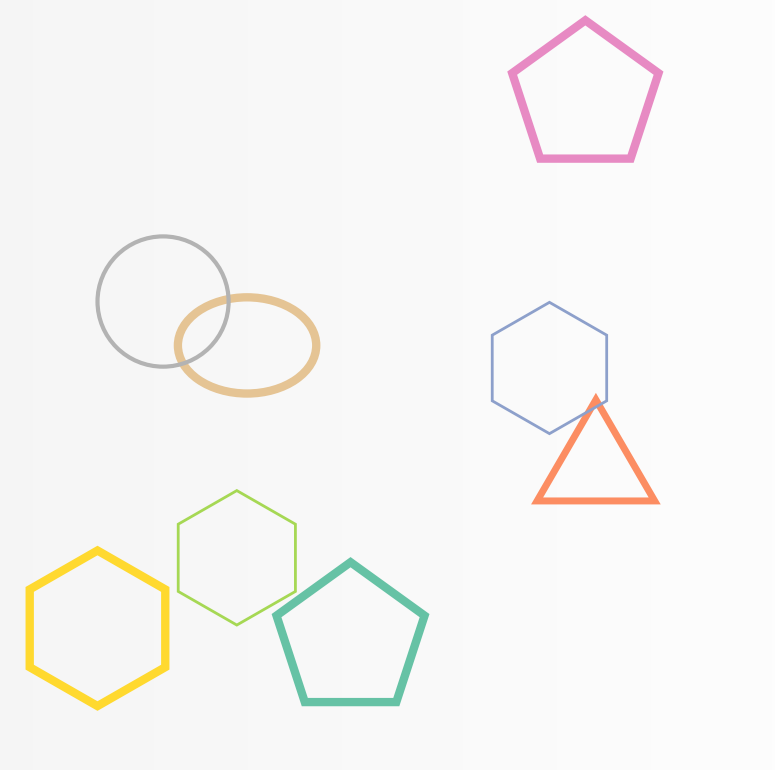[{"shape": "pentagon", "thickness": 3, "radius": 0.5, "center": [0.452, 0.169]}, {"shape": "triangle", "thickness": 2.5, "radius": 0.44, "center": [0.769, 0.393]}, {"shape": "hexagon", "thickness": 1, "radius": 0.43, "center": [0.709, 0.522]}, {"shape": "pentagon", "thickness": 3, "radius": 0.5, "center": [0.755, 0.874]}, {"shape": "hexagon", "thickness": 1, "radius": 0.44, "center": [0.306, 0.276]}, {"shape": "hexagon", "thickness": 3, "radius": 0.5, "center": [0.126, 0.184]}, {"shape": "oval", "thickness": 3, "radius": 0.45, "center": [0.319, 0.551]}, {"shape": "circle", "thickness": 1.5, "radius": 0.42, "center": [0.21, 0.608]}]